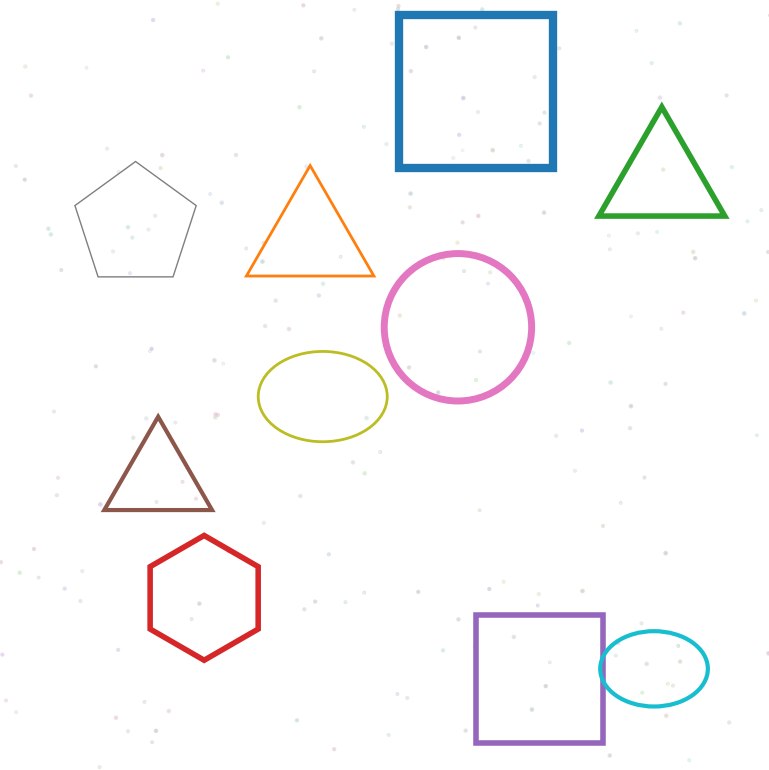[{"shape": "square", "thickness": 3, "radius": 0.5, "center": [0.618, 0.881]}, {"shape": "triangle", "thickness": 1, "radius": 0.48, "center": [0.403, 0.689]}, {"shape": "triangle", "thickness": 2, "radius": 0.47, "center": [0.86, 0.767]}, {"shape": "hexagon", "thickness": 2, "radius": 0.41, "center": [0.265, 0.224]}, {"shape": "square", "thickness": 2, "radius": 0.41, "center": [0.7, 0.118]}, {"shape": "triangle", "thickness": 1.5, "radius": 0.4, "center": [0.205, 0.378]}, {"shape": "circle", "thickness": 2.5, "radius": 0.48, "center": [0.595, 0.575]}, {"shape": "pentagon", "thickness": 0.5, "radius": 0.41, "center": [0.176, 0.707]}, {"shape": "oval", "thickness": 1, "radius": 0.42, "center": [0.419, 0.485]}, {"shape": "oval", "thickness": 1.5, "radius": 0.35, "center": [0.849, 0.131]}]